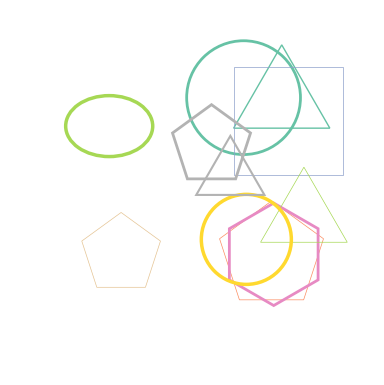[{"shape": "triangle", "thickness": 1, "radius": 0.72, "center": [0.732, 0.739]}, {"shape": "circle", "thickness": 2, "radius": 0.74, "center": [0.633, 0.746]}, {"shape": "pentagon", "thickness": 0.5, "radius": 0.71, "center": [0.705, 0.336]}, {"shape": "square", "thickness": 0.5, "radius": 0.7, "center": [0.75, 0.686]}, {"shape": "hexagon", "thickness": 2, "radius": 0.67, "center": [0.711, 0.339]}, {"shape": "oval", "thickness": 2.5, "radius": 0.57, "center": [0.284, 0.672]}, {"shape": "triangle", "thickness": 0.5, "radius": 0.65, "center": [0.789, 0.436]}, {"shape": "circle", "thickness": 2.5, "radius": 0.58, "center": [0.64, 0.378]}, {"shape": "pentagon", "thickness": 0.5, "radius": 0.54, "center": [0.315, 0.341]}, {"shape": "pentagon", "thickness": 2, "radius": 0.53, "center": [0.549, 0.622]}, {"shape": "triangle", "thickness": 1.5, "radius": 0.51, "center": [0.598, 0.545]}]